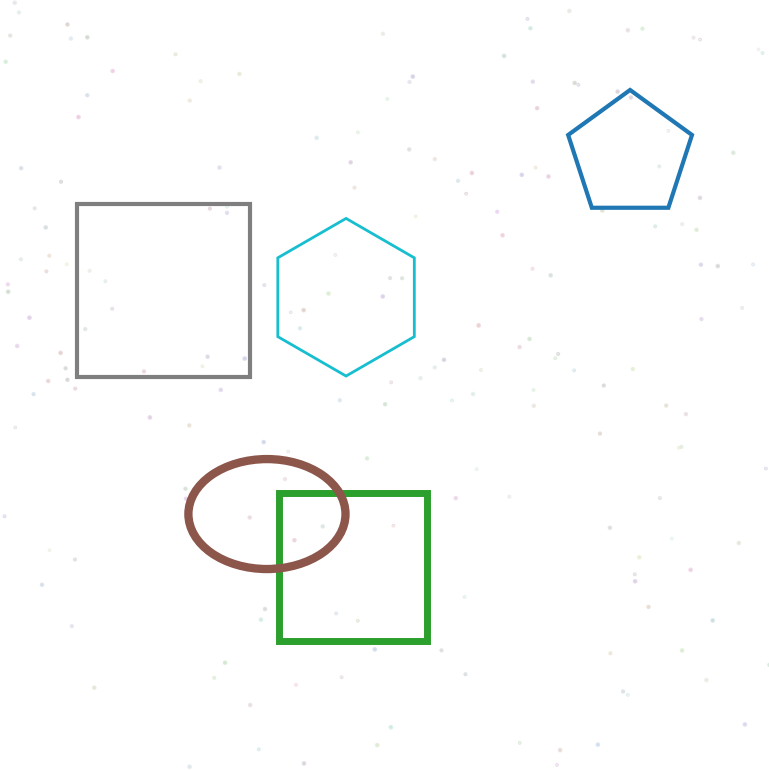[{"shape": "pentagon", "thickness": 1.5, "radius": 0.42, "center": [0.818, 0.799]}, {"shape": "square", "thickness": 2.5, "radius": 0.48, "center": [0.459, 0.263]}, {"shape": "oval", "thickness": 3, "radius": 0.51, "center": [0.347, 0.332]}, {"shape": "square", "thickness": 1.5, "radius": 0.56, "center": [0.213, 0.623]}, {"shape": "hexagon", "thickness": 1, "radius": 0.51, "center": [0.449, 0.614]}]